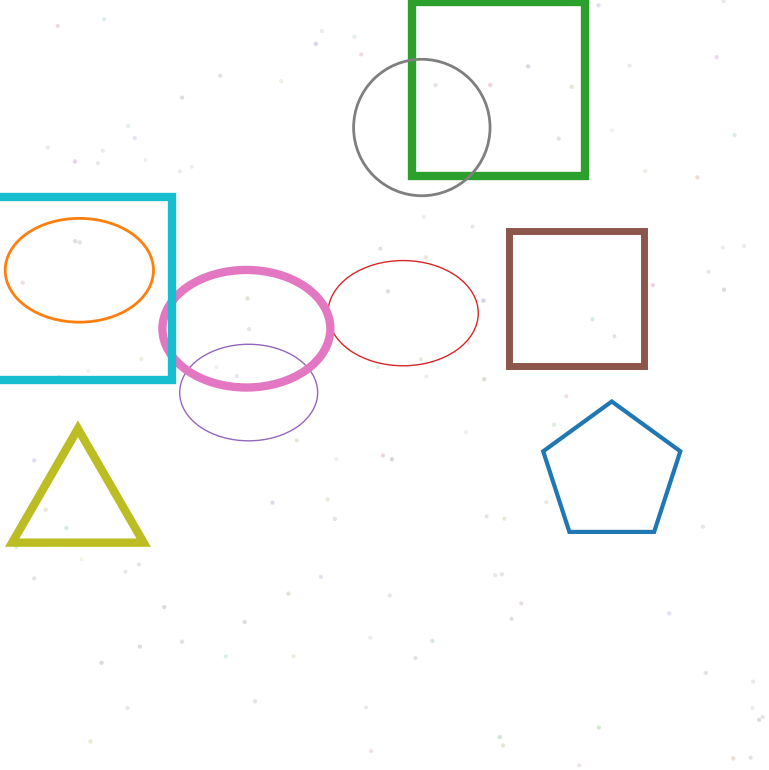[{"shape": "pentagon", "thickness": 1.5, "radius": 0.47, "center": [0.794, 0.385]}, {"shape": "oval", "thickness": 1, "radius": 0.48, "center": [0.103, 0.649]}, {"shape": "square", "thickness": 3, "radius": 0.56, "center": [0.647, 0.885]}, {"shape": "oval", "thickness": 0.5, "radius": 0.49, "center": [0.524, 0.593]}, {"shape": "oval", "thickness": 0.5, "radius": 0.45, "center": [0.323, 0.49]}, {"shape": "square", "thickness": 2.5, "radius": 0.44, "center": [0.749, 0.613]}, {"shape": "oval", "thickness": 3, "radius": 0.55, "center": [0.32, 0.573]}, {"shape": "circle", "thickness": 1, "radius": 0.44, "center": [0.548, 0.834]}, {"shape": "triangle", "thickness": 3, "radius": 0.49, "center": [0.101, 0.345]}, {"shape": "square", "thickness": 3, "radius": 0.59, "center": [0.105, 0.626]}]